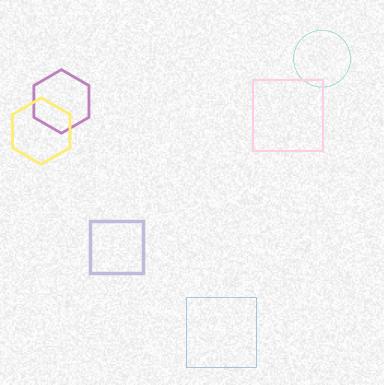[{"shape": "circle", "thickness": 0.5, "radius": 0.37, "center": [0.836, 0.848]}, {"shape": "square", "thickness": 2.5, "radius": 0.34, "center": [0.302, 0.358]}, {"shape": "square", "thickness": 0.5, "radius": 0.46, "center": [0.573, 0.138]}, {"shape": "square", "thickness": 1.5, "radius": 0.46, "center": [0.749, 0.7]}, {"shape": "hexagon", "thickness": 2, "radius": 0.41, "center": [0.159, 0.736]}, {"shape": "hexagon", "thickness": 2, "radius": 0.43, "center": [0.107, 0.659]}]